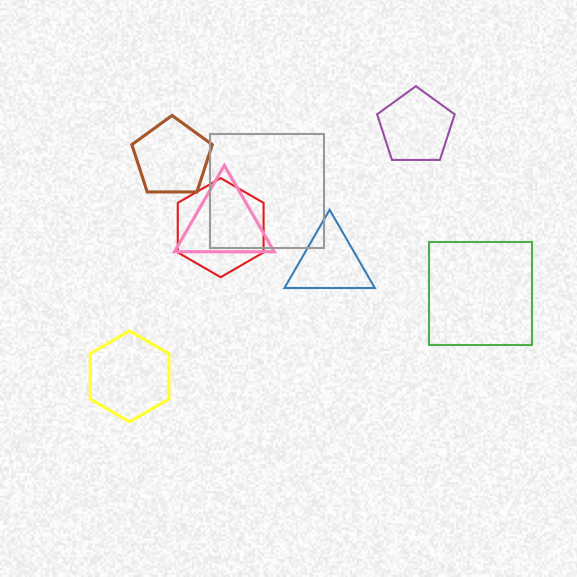[{"shape": "hexagon", "thickness": 1, "radius": 0.43, "center": [0.382, 0.605]}, {"shape": "triangle", "thickness": 1, "radius": 0.45, "center": [0.571, 0.546]}, {"shape": "square", "thickness": 1, "radius": 0.45, "center": [0.833, 0.491]}, {"shape": "pentagon", "thickness": 1, "radius": 0.35, "center": [0.72, 0.779]}, {"shape": "hexagon", "thickness": 1.5, "radius": 0.39, "center": [0.224, 0.347]}, {"shape": "pentagon", "thickness": 1.5, "radius": 0.37, "center": [0.298, 0.726]}, {"shape": "triangle", "thickness": 1.5, "radius": 0.5, "center": [0.389, 0.613]}, {"shape": "square", "thickness": 1, "radius": 0.49, "center": [0.462, 0.668]}]